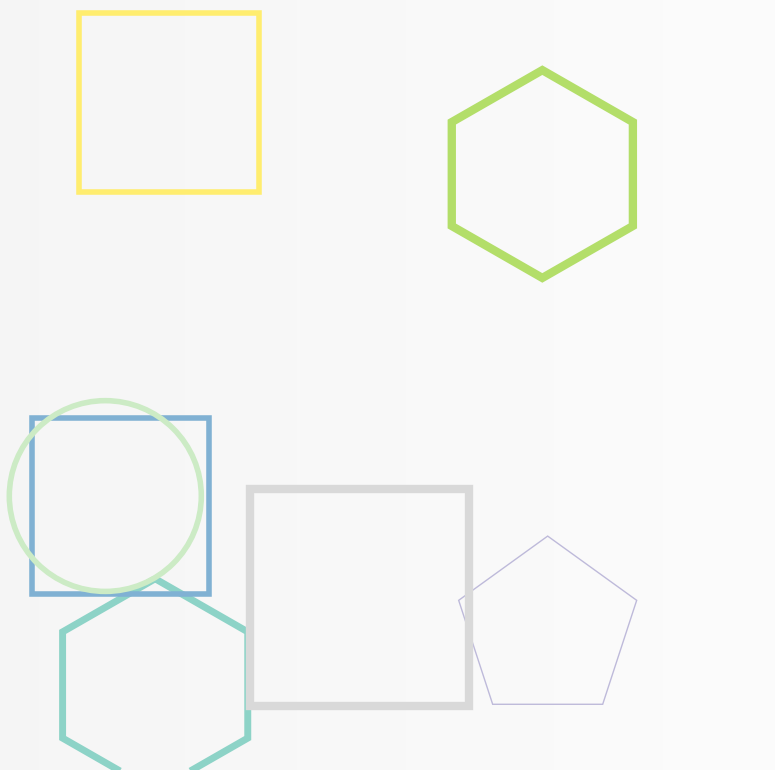[{"shape": "hexagon", "thickness": 2.5, "radius": 0.69, "center": [0.2, 0.11]}, {"shape": "pentagon", "thickness": 0.5, "radius": 0.6, "center": [0.707, 0.183]}, {"shape": "square", "thickness": 2, "radius": 0.57, "center": [0.156, 0.343]}, {"shape": "hexagon", "thickness": 3, "radius": 0.67, "center": [0.7, 0.774]}, {"shape": "square", "thickness": 3, "radius": 0.71, "center": [0.464, 0.224]}, {"shape": "circle", "thickness": 2, "radius": 0.62, "center": [0.136, 0.356]}, {"shape": "square", "thickness": 2, "radius": 0.58, "center": [0.218, 0.867]}]